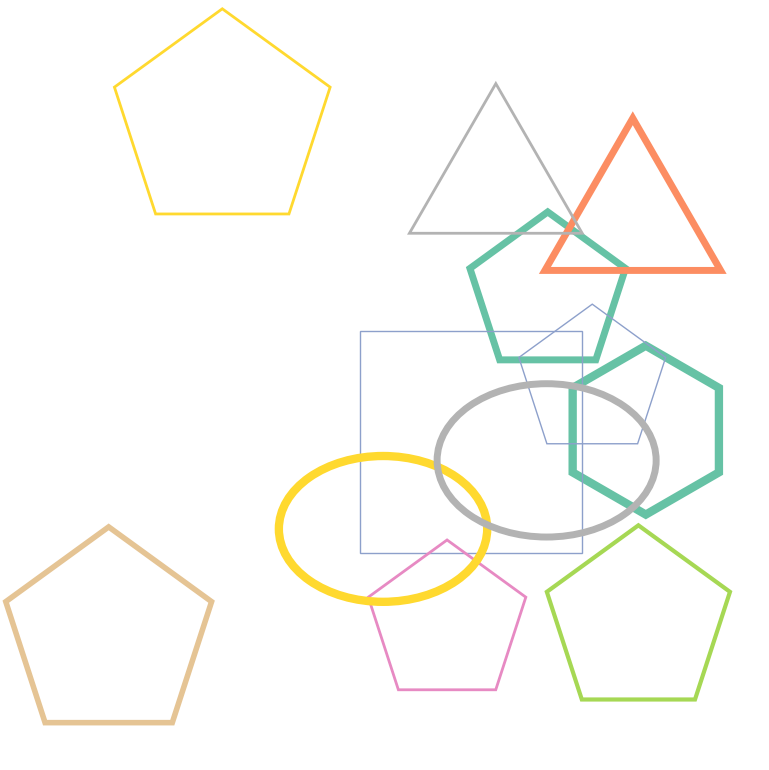[{"shape": "pentagon", "thickness": 2.5, "radius": 0.53, "center": [0.711, 0.619]}, {"shape": "hexagon", "thickness": 3, "radius": 0.55, "center": [0.839, 0.441]}, {"shape": "triangle", "thickness": 2.5, "radius": 0.66, "center": [0.822, 0.715]}, {"shape": "square", "thickness": 0.5, "radius": 0.72, "center": [0.612, 0.426]}, {"shape": "pentagon", "thickness": 0.5, "radius": 0.5, "center": [0.769, 0.505]}, {"shape": "pentagon", "thickness": 1, "radius": 0.54, "center": [0.581, 0.191]}, {"shape": "pentagon", "thickness": 1.5, "radius": 0.63, "center": [0.829, 0.193]}, {"shape": "oval", "thickness": 3, "radius": 0.68, "center": [0.497, 0.313]}, {"shape": "pentagon", "thickness": 1, "radius": 0.74, "center": [0.289, 0.841]}, {"shape": "pentagon", "thickness": 2, "radius": 0.7, "center": [0.141, 0.175]}, {"shape": "oval", "thickness": 2.5, "radius": 0.71, "center": [0.71, 0.402]}, {"shape": "triangle", "thickness": 1, "radius": 0.65, "center": [0.644, 0.762]}]